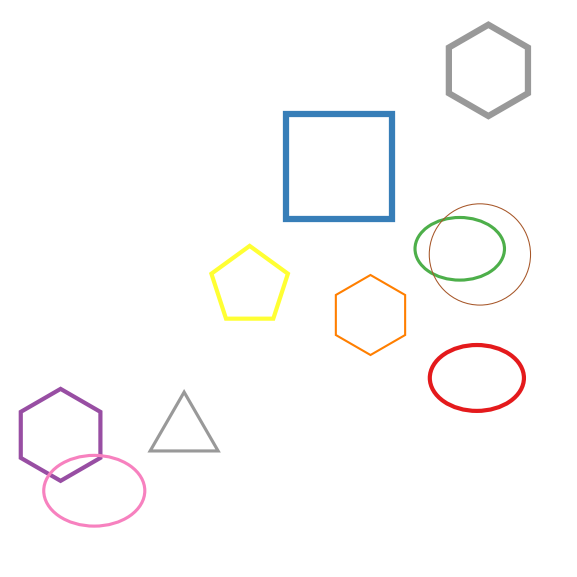[{"shape": "oval", "thickness": 2, "radius": 0.41, "center": [0.826, 0.345]}, {"shape": "square", "thickness": 3, "radius": 0.46, "center": [0.587, 0.711]}, {"shape": "oval", "thickness": 1.5, "radius": 0.39, "center": [0.796, 0.568]}, {"shape": "hexagon", "thickness": 2, "radius": 0.4, "center": [0.105, 0.246]}, {"shape": "hexagon", "thickness": 1, "radius": 0.35, "center": [0.642, 0.454]}, {"shape": "pentagon", "thickness": 2, "radius": 0.35, "center": [0.432, 0.504]}, {"shape": "circle", "thickness": 0.5, "radius": 0.44, "center": [0.831, 0.559]}, {"shape": "oval", "thickness": 1.5, "radius": 0.44, "center": [0.163, 0.149]}, {"shape": "hexagon", "thickness": 3, "radius": 0.4, "center": [0.846, 0.877]}, {"shape": "triangle", "thickness": 1.5, "radius": 0.34, "center": [0.319, 0.252]}]